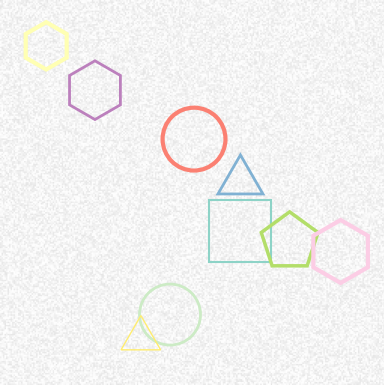[{"shape": "square", "thickness": 1.5, "radius": 0.4, "center": [0.622, 0.4]}, {"shape": "hexagon", "thickness": 3, "radius": 0.31, "center": [0.12, 0.881]}, {"shape": "circle", "thickness": 3, "radius": 0.41, "center": [0.504, 0.639]}, {"shape": "triangle", "thickness": 2, "radius": 0.34, "center": [0.624, 0.53]}, {"shape": "pentagon", "thickness": 2.5, "radius": 0.39, "center": [0.752, 0.372]}, {"shape": "hexagon", "thickness": 3, "radius": 0.41, "center": [0.885, 0.347]}, {"shape": "hexagon", "thickness": 2, "radius": 0.38, "center": [0.247, 0.766]}, {"shape": "circle", "thickness": 2, "radius": 0.4, "center": [0.442, 0.183]}, {"shape": "triangle", "thickness": 1, "radius": 0.3, "center": [0.366, 0.121]}]